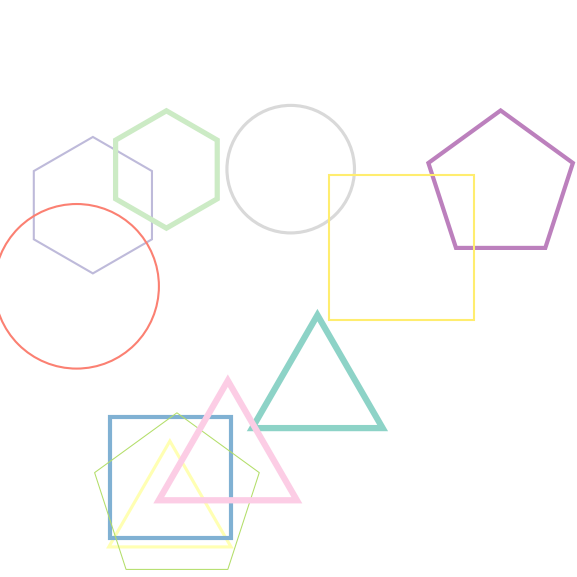[{"shape": "triangle", "thickness": 3, "radius": 0.65, "center": [0.55, 0.323]}, {"shape": "triangle", "thickness": 1.5, "radius": 0.61, "center": [0.294, 0.113]}, {"shape": "hexagon", "thickness": 1, "radius": 0.59, "center": [0.161, 0.644]}, {"shape": "circle", "thickness": 1, "radius": 0.71, "center": [0.133, 0.503]}, {"shape": "square", "thickness": 2, "radius": 0.52, "center": [0.296, 0.172]}, {"shape": "pentagon", "thickness": 0.5, "radius": 0.75, "center": [0.306, 0.134]}, {"shape": "triangle", "thickness": 3, "radius": 0.69, "center": [0.395, 0.202]}, {"shape": "circle", "thickness": 1.5, "radius": 0.55, "center": [0.503, 0.706]}, {"shape": "pentagon", "thickness": 2, "radius": 0.66, "center": [0.867, 0.676]}, {"shape": "hexagon", "thickness": 2.5, "radius": 0.51, "center": [0.288, 0.706]}, {"shape": "square", "thickness": 1, "radius": 0.63, "center": [0.696, 0.571]}]